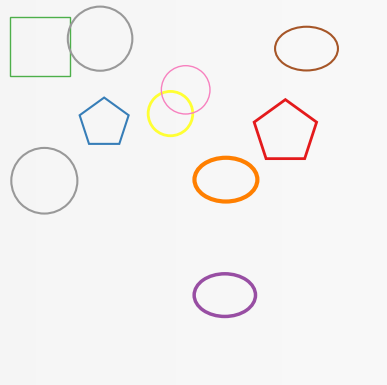[{"shape": "pentagon", "thickness": 2, "radius": 0.42, "center": [0.736, 0.657]}, {"shape": "pentagon", "thickness": 1.5, "radius": 0.33, "center": [0.269, 0.68]}, {"shape": "square", "thickness": 1, "radius": 0.39, "center": [0.103, 0.88]}, {"shape": "oval", "thickness": 2.5, "radius": 0.4, "center": [0.58, 0.233]}, {"shape": "oval", "thickness": 3, "radius": 0.41, "center": [0.583, 0.533]}, {"shape": "circle", "thickness": 2, "radius": 0.29, "center": [0.44, 0.705]}, {"shape": "oval", "thickness": 1.5, "radius": 0.41, "center": [0.791, 0.874]}, {"shape": "circle", "thickness": 1, "radius": 0.31, "center": [0.479, 0.767]}, {"shape": "circle", "thickness": 1.5, "radius": 0.42, "center": [0.258, 0.9]}, {"shape": "circle", "thickness": 1.5, "radius": 0.43, "center": [0.114, 0.531]}]